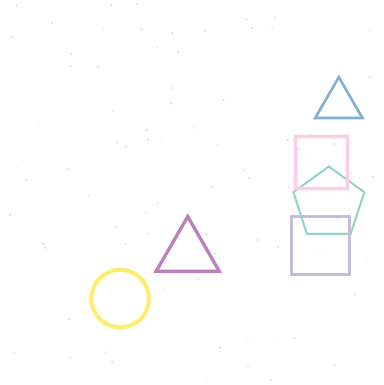[{"shape": "pentagon", "thickness": 1.5, "radius": 0.48, "center": [0.854, 0.471]}, {"shape": "square", "thickness": 2, "radius": 0.38, "center": [0.83, 0.364]}, {"shape": "triangle", "thickness": 2, "radius": 0.35, "center": [0.88, 0.729]}, {"shape": "square", "thickness": 2.5, "radius": 0.34, "center": [0.833, 0.58]}, {"shape": "triangle", "thickness": 2.5, "radius": 0.47, "center": [0.488, 0.343]}, {"shape": "circle", "thickness": 3, "radius": 0.37, "center": [0.312, 0.224]}]